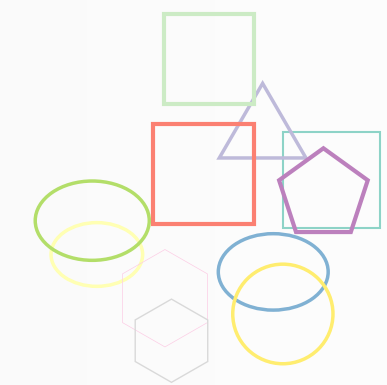[{"shape": "square", "thickness": 1.5, "radius": 0.63, "center": [0.856, 0.533]}, {"shape": "oval", "thickness": 2.5, "radius": 0.59, "center": [0.25, 0.339]}, {"shape": "triangle", "thickness": 2.5, "radius": 0.65, "center": [0.678, 0.654]}, {"shape": "square", "thickness": 3, "radius": 0.65, "center": [0.525, 0.547]}, {"shape": "oval", "thickness": 2.5, "radius": 0.71, "center": [0.705, 0.294]}, {"shape": "oval", "thickness": 2.5, "radius": 0.74, "center": [0.238, 0.427]}, {"shape": "hexagon", "thickness": 0.5, "radius": 0.63, "center": [0.426, 0.225]}, {"shape": "hexagon", "thickness": 1, "radius": 0.54, "center": [0.443, 0.115]}, {"shape": "pentagon", "thickness": 3, "radius": 0.6, "center": [0.835, 0.495]}, {"shape": "square", "thickness": 3, "radius": 0.58, "center": [0.538, 0.847]}, {"shape": "circle", "thickness": 2.5, "radius": 0.65, "center": [0.73, 0.185]}]